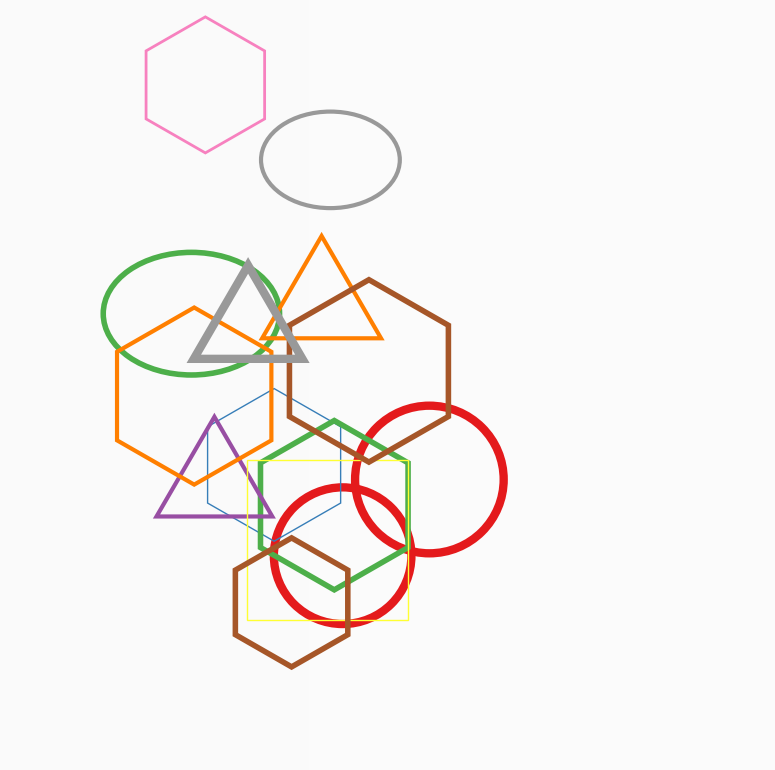[{"shape": "circle", "thickness": 3, "radius": 0.48, "center": [0.554, 0.377]}, {"shape": "circle", "thickness": 3, "radius": 0.44, "center": [0.442, 0.278]}, {"shape": "hexagon", "thickness": 0.5, "radius": 0.5, "center": [0.354, 0.396]}, {"shape": "oval", "thickness": 2, "radius": 0.57, "center": [0.247, 0.593]}, {"shape": "hexagon", "thickness": 2, "radius": 0.55, "center": [0.431, 0.344]}, {"shape": "triangle", "thickness": 1.5, "radius": 0.43, "center": [0.277, 0.372]}, {"shape": "hexagon", "thickness": 1.5, "radius": 0.57, "center": [0.251, 0.486]}, {"shape": "triangle", "thickness": 1.5, "radius": 0.44, "center": [0.415, 0.605]}, {"shape": "square", "thickness": 0.5, "radius": 0.52, "center": [0.422, 0.299]}, {"shape": "hexagon", "thickness": 2, "radius": 0.42, "center": [0.376, 0.218]}, {"shape": "hexagon", "thickness": 2, "radius": 0.59, "center": [0.476, 0.518]}, {"shape": "hexagon", "thickness": 1, "radius": 0.44, "center": [0.265, 0.89]}, {"shape": "triangle", "thickness": 3, "radius": 0.4, "center": [0.32, 0.574]}, {"shape": "oval", "thickness": 1.5, "radius": 0.45, "center": [0.426, 0.792]}]